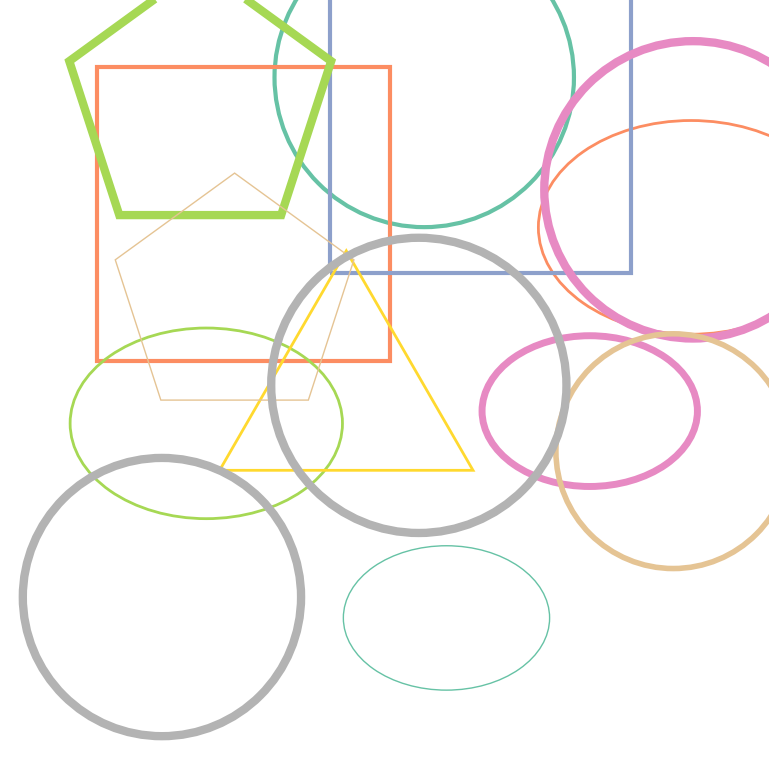[{"shape": "oval", "thickness": 0.5, "radius": 0.67, "center": [0.58, 0.197]}, {"shape": "circle", "thickness": 1.5, "radius": 0.97, "center": [0.551, 0.899]}, {"shape": "square", "thickness": 1.5, "radius": 0.95, "center": [0.316, 0.722]}, {"shape": "oval", "thickness": 1, "radius": 0.99, "center": [0.897, 0.705]}, {"shape": "square", "thickness": 1.5, "radius": 0.98, "center": [0.624, 0.841]}, {"shape": "oval", "thickness": 2.5, "radius": 0.7, "center": [0.766, 0.466]}, {"shape": "circle", "thickness": 3, "radius": 0.97, "center": [0.9, 0.753]}, {"shape": "oval", "thickness": 1, "radius": 0.88, "center": [0.268, 0.45]}, {"shape": "pentagon", "thickness": 3, "radius": 0.89, "center": [0.26, 0.865]}, {"shape": "triangle", "thickness": 1, "radius": 0.95, "center": [0.45, 0.484]}, {"shape": "circle", "thickness": 2, "radius": 0.76, "center": [0.874, 0.414]}, {"shape": "pentagon", "thickness": 0.5, "radius": 0.81, "center": [0.305, 0.612]}, {"shape": "circle", "thickness": 3, "radius": 0.9, "center": [0.21, 0.225]}, {"shape": "circle", "thickness": 3, "radius": 0.96, "center": [0.544, 0.5]}]